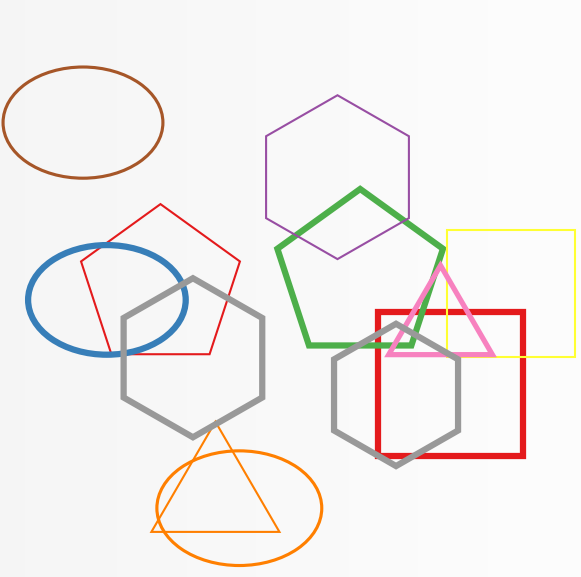[{"shape": "square", "thickness": 3, "radius": 0.62, "center": [0.776, 0.334]}, {"shape": "pentagon", "thickness": 1, "radius": 0.72, "center": [0.276, 0.502]}, {"shape": "oval", "thickness": 3, "radius": 0.68, "center": [0.184, 0.48]}, {"shape": "pentagon", "thickness": 3, "radius": 0.75, "center": [0.62, 0.522]}, {"shape": "hexagon", "thickness": 1, "radius": 0.71, "center": [0.581, 0.692]}, {"shape": "oval", "thickness": 1.5, "radius": 0.71, "center": [0.412, 0.119]}, {"shape": "triangle", "thickness": 1, "radius": 0.64, "center": [0.371, 0.142]}, {"shape": "square", "thickness": 1, "radius": 0.55, "center": [0.879, 0.491]}, {"shape": "oval", "thickness": 1.5, "radius": 0.69, "center": [0.143, 0.787]}, {"shape": "triangle", "thickness": 2.5, "radius": 0.51, "center": [0.758, 0.437]}, {"shape": "hexagon", "thickness": 3, "radius": 0.62, "center": [0.681, 0.315]}, {"shape": "hexagon", "thickness": 3, "radius": 0.69, "center": [0.332, 0.38]}]